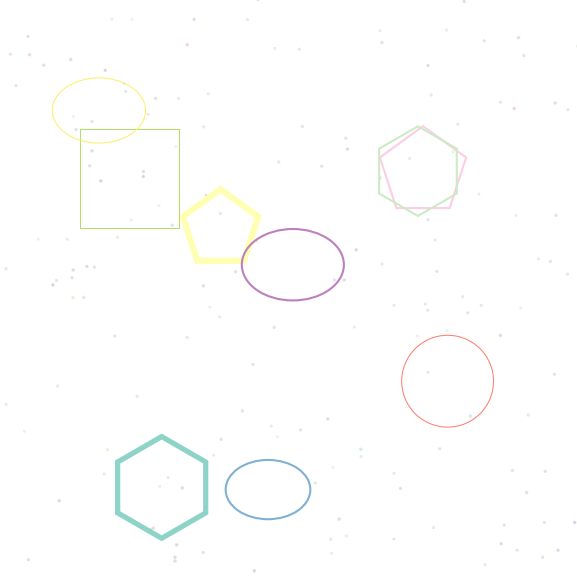[{"shape": "hexagon", "thickness": 2.5, "radius": 0.44, "center": [0.28, 0.155]}, {"shape": "pentagon", "thickness": 3, "radius": 0.34, "center": [0.382, 0.603]}, {"shape": "circle", "thickness": 0.5, "radius": 0.4, "center": [0.775, 0.339]}, {"shape": "oval", "thickness": 1, "radius": 0.37, "center": [0.464, 0.151]}, {"shape": "square", "thickness": 0.5, "radius": 0.43, "center": [0.225, 0.69]}, {"shape": "pentagon", "thickness": 1, "radius": 0.39, "center": [0.732, 0.702]}, {"shape": "oval", "thickness": 1, "radius": 0.44, "center": [0.507, 0.541]}, {"shape": "hexagon", "thickness": 1, "radius": 0.39, "center": [0.724, 0.703]}, {"shape": "oval", "thickness": 0.5, "radius": 0.4, "center": [0.171, 0.808]}]